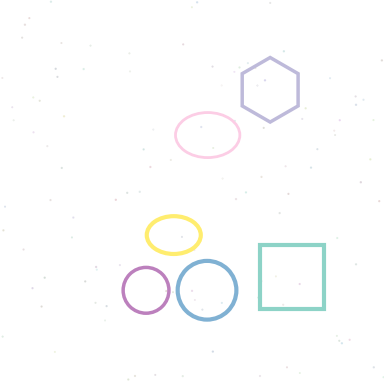[{"shape": "square", "thickness": 3, "radius": 0.41, "center": [0.758, 0.281]}, {"shape": "hexagon", "thickness": 2.5, "radius": 0.42, "center": [0.702, 0.767]}, {"shape": "circle", "thickness": 3, "radius": 0.38, "center": [0.538, 0.246]}, {"shape": "oval", "thickness": 2, "radius": 0.42, "center": [0.539, 0.649]}, {"shape": "circle", "thickness": 2.5, "radius": 0.3, "center": [0.379, 0.246]}, {"shape": "oval", "thickness": 3, "radius": 0.35, "center": [0.451, 0.389]}]